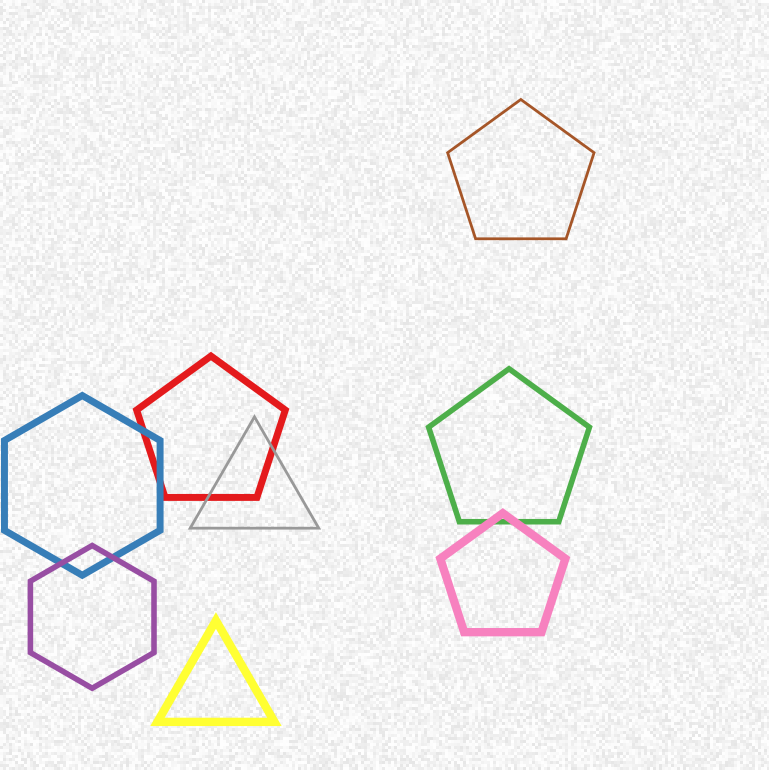[{"shape": "pentagon", "thickness": 2.5, "radius": 0.51, "center": [0.274, 0.436]}, {"shape": "hexagon", "thickness": 2.5, "radius": 0.58, "center": [0.107, 0.37]}, {"shape": "pentagon", "thickness": 2, "radius": 0.55, "center": [0.661, 0.411]}, {"shape": "hexagon", "thickness": 2, "radius": 0.46, "center": [0.12, 0.199]}, {"shape": "triangle", "thickness": 3, "radius": 0.44, "center": [0.28, 0.106]}, {"shape": "pentagon", "thickness": 1, "radius": 0.5, "center": [0.676, 0.771]}, {"shape": "pentagon", "thickness": 3, "radius": 0.43, "center": [0.653, 0.248]}, {"shape": "triangle", "thickness": 1, "radius": 0.48, "center": [0.33, 0.362]}]